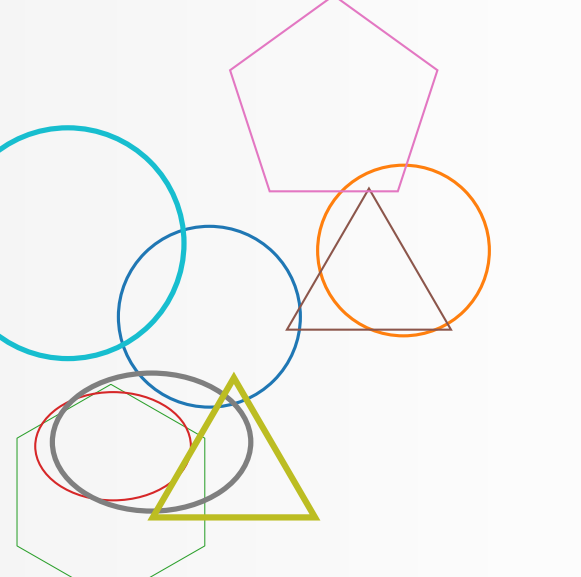[{"shape": "circle", "thickness": 1.5, "radius": 0.78, "center": [0.36, 0.451]}, {"shape": "circle", "thickness": 1.5, "radius": 0.74, "center": [0.694, 0.565]}, {"shape": "hexagon", "thickness": 0.5, "radius": 0.93, "center": [0.191, 0.147]}, {"shape": "oval", "thickness": 1, "radius": 0.67, "center": [0.195, 0.226]}, {"shape": "triangle", "thickness": 1, "radius": 0.81, "center": [0.635, 0.51]}, {"shape": "pentagon", "thickness": 1, "radius": 0.94, "center": [0.574, 0.82]}, {"shape": "oval", "thickness": 2.5, "radius": 0.85, "center": [0.261, 0.234]}, {"shape": "triangle", "thickness": 3, "radius": 0.81, "center": [0.402, 0.184]}, {"shape": "circle", "thickness": 2.5, "radius": 1.0, "center": [0.117, 0.578]}]